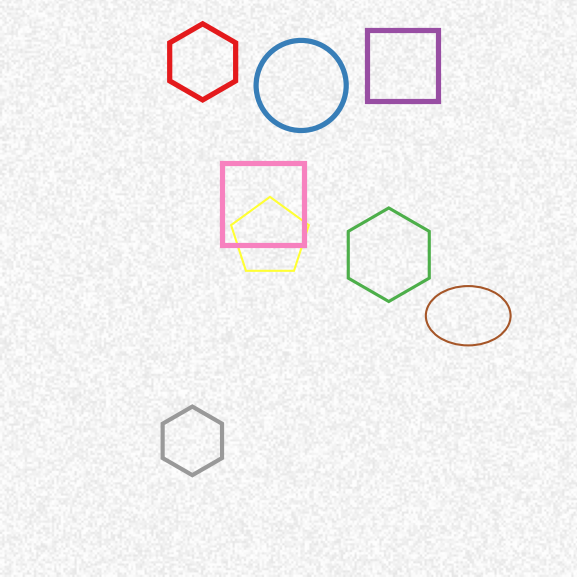[{"shape": "hexagon", "thickness": 2.5, "radius": 0.33, "center": [0.351, 0.892]}, {"shape": "circle", "thickness": 2.5, "radius": 0.39, "center": [0.521, 0.851]}, {"shape": "hexagon", "thickness": 1.5, "radius": 0.4, "center": [0.673, 0.558]}, {"shape": "square", "thickness": 2.5, "radius": 0.31, "center": [0.697, 0.885]}, {"shape": "pentagon", "thickness": 1, "radius": 0.35, "center": [0.467, 0.587]}, {"shape": "oval", "thickness": 1, "radius": 0.37, "center": [0.811, 0.452]}, {"shape": "square", "thickness": 2.5, "radius": 0.36, "center": [0.455, 0.646]}, {"shape": "hexagon", "thickness": 2, "radius": 0.3, "center": [0.333, 0.236]}]